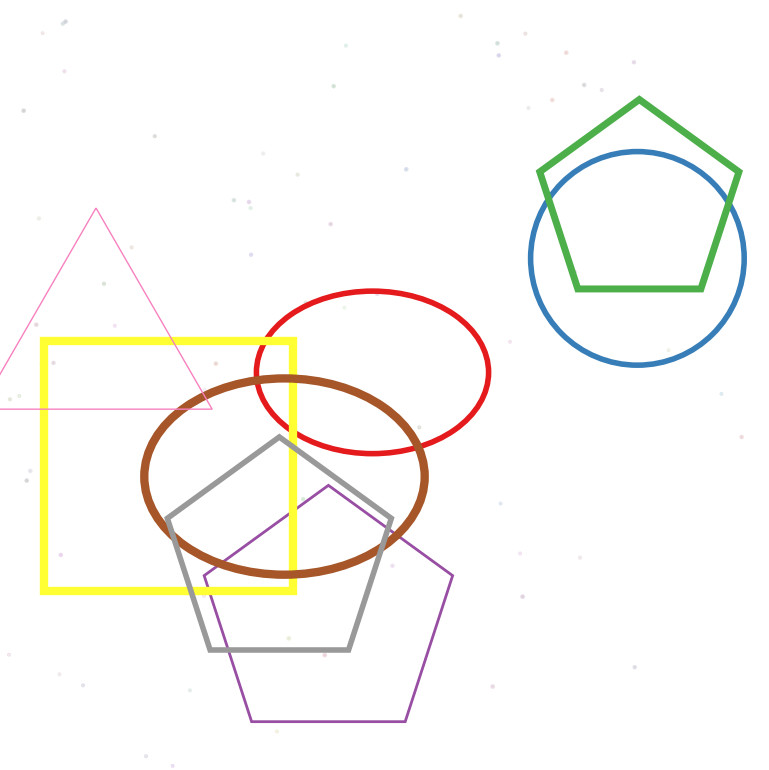[{"shape": "oval", "thickness": 2, "radius": 0.75, "center": [0.484, 0.516]}, {"shape": "circle", "thickness": 2, "radius": 0.69, "center": [0.828, 0.664]}, {"shape": "pentagon", "thickness": 2.5, "radius": 0.68, "center": [0.83, 0.735]}, {"shape": "pentagon", "thickness": 1, "radius": 0.85, "center": [0.426, 0.2]}, {"shape": "square", "thickness": 3, "radius": 0.81, "center": [0.219, 0.395]}, {"shape": "oval", "thickness": 3, "radius": 0.91, "center": [0.369, 0.381]}, {"shape": "triangle", "thickness": 0.5, "radius": 0.87, "center": [0.125, 0.556]}, {"shape": "pentagon", "thickness": 2, "radius": 0.76, "center": [0.363, 0.28]}]